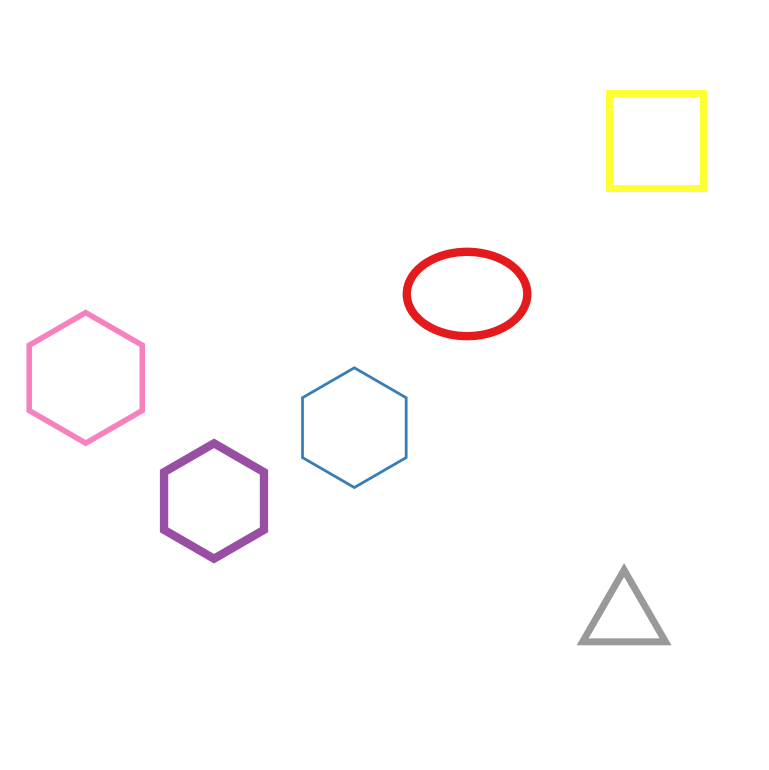[{"shape": "oval", "thickness": 3, "radius": 0.39, "center": [0.607, 0.618]}, {"shape": "hexagon", "thickness": 1, "radius": 0.39, "center": [0.46, 0.445]}, {"shape": "hexagon", "thickness": 3, "radius": 0.37, "center": [0.278, 0.349]}, {"shape": "square", "thickness": 2.5, "radius": 0.31, "center": [0.852, 0.818]}, {"shape": "hexagon", "thickness": 2, "radius": 0.42, "center": [0.111, 0.509]}, {"shape": "triangle", "thickness": 2.5, "radius": 0.31, "center": [0.81, 0.198]}]